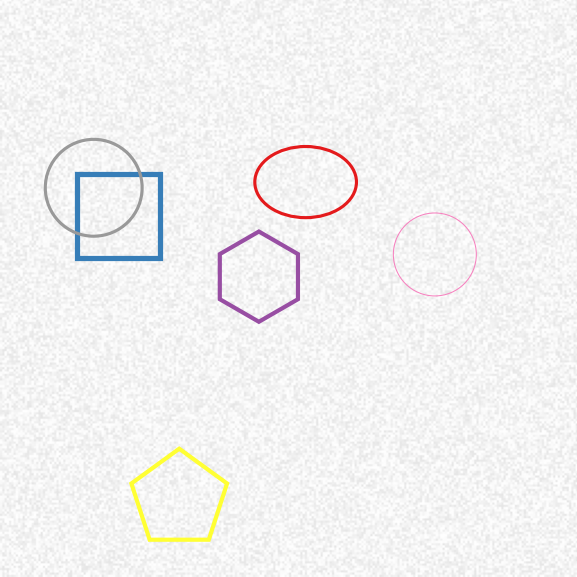[{"shape": "oval", "thickness": 1.5, "radius": 0.44, "center": [0.529, 0.684]}, {"shape": "square", "thickness": 2.5, "radius": 0.36, "center": [0.205, 0.625]}, {"shape": "hexagon", "thickness": 2, "radius": 0.39, "center": [0.448, 0.52]}, {"shape": "pentagon", "thickness": 2, "radius": 0.44, "center": [0.31, 0.135]}, {"shape": "circle", "thickness": 0.5, "radius": 0.36, "center": [0.753, 0.559]}, {"shape": "circle", "thickness": 1.5, "radius": 0.42, "center": [0.162, 0.674]}]